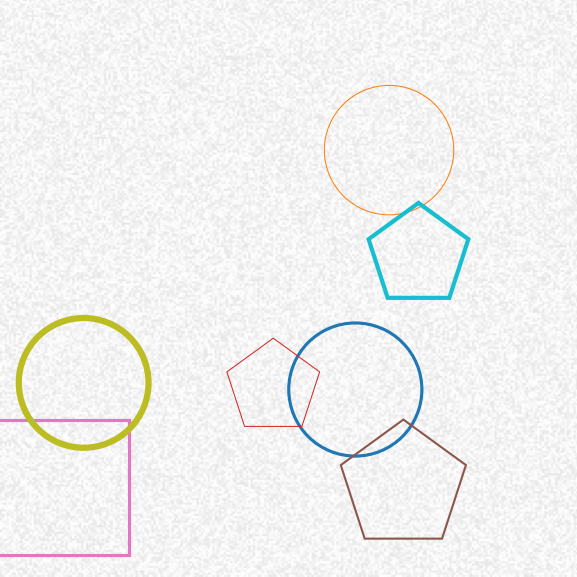[{"shape": "circle", "thickness": 1.5, "radius": 0.58, "center": [0.615, 0.325]}, {"shape": "circle", "thickness": 0.5, "radius": 0.56, "center": [0.674, 0.739]}, {"shape": "pentagon", "thickness": 0.5, "radius": 0.42, "center": [0.473, 0.329]}, {"shape": "pentagon", "thickness": 1, "radius": 0.57, "center": [0.698, 0.159]}, {"shape": "square", "thickness": 1.5, "radius": 0.59, "center": [0.106, 0.155]}, {"shape": "circle", "thickness": 3, "radius": 0.56, "center": [0.145, 0.336]}, {"shape": "pentagon", "thickness": 2, "radius": 0.45, "center": [0.725, 0.557]}]